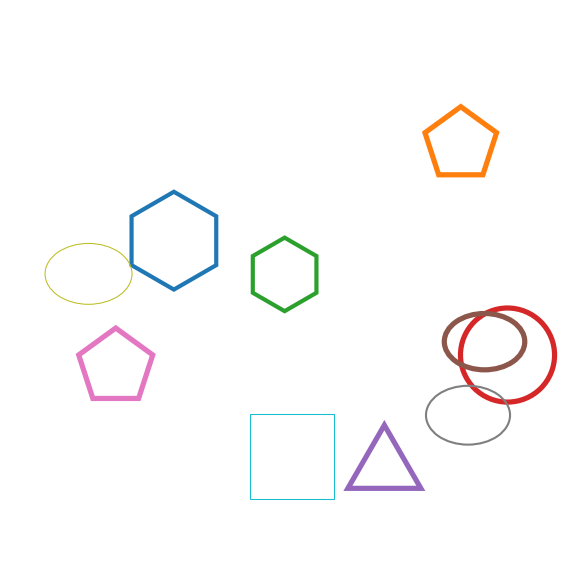[{"shape": "hexagon", "thickness": 2, "radius": 0.42, "center": [0.301, 0.582]}, {"shape": "pentagon", "thickness": 2.5, "radius": 0.33, "center": [0.798, 0.749]}, {"shape": "hexagon", "thickness": 2, "radius": 0.32, "center": [0.493, 0.524]}, {"shape": "circle", "thickness": 2.5, "radius": 0.41, "center": [0.879, 0.384]}, {"shape": "triangle", "thickness": 2.5, "radius": 0.36, "center": [0.666, 0.19]}, {"shape": "oval", "thickness": 2.5, "radius": 0.35, "center": [0.839, 0.407]}, {"shape": "pentagon", "thickness": 2.5, "radius": 0.34, "center": [0.2, 0.364]}, {"shape": "oval", "thickness": 1, "radius": 0.36, "center": [0.81, 0.28]}, {"shape": "oval", "thickness": 0.5, "radius": 0.38, "center": [0.153, 0.525]}, {"shape": "square", "thickness": 0.5, "radius": 0.37, "center": [0.506, 0.208]}]